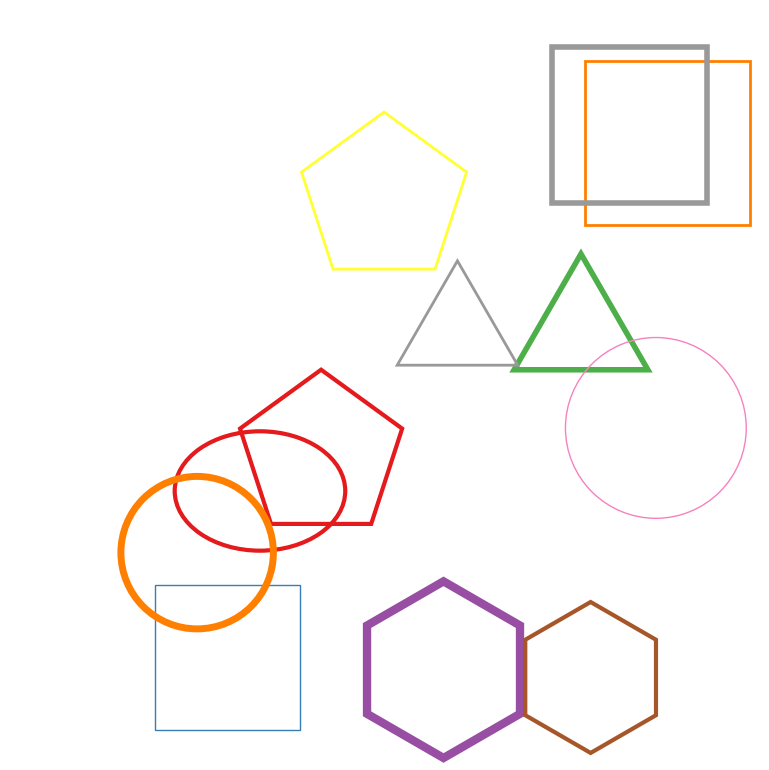[{"shape": "oval", "thickness": 1.5, "radius": 0.55, "center": [0.338, 0.362]}, {"shape": "pentagon", "thickness": 1.5, "radius": 0.55, "center": [0.417, 0.409]}, {"shape": "square", "thickness": 0.5, "radius": 0.47, "center": [0.295, 0.146]}, {"shape": "triangle", "thickness": 2, "radius": 0.5, "center": [0.755, 0.57]}, {"shape": "hexagon", "thickness": 3, "radius": 0.57, "center": [0.576, 0.13]}, {"shape": "circle", "thickness": 2.5, "radius": 0.5, "center": [0.256, 0.282]}, {"shape": "square", "thickness": 1, "radius": 0.53, "center": [0.867, 0.814]}, {"shape": "pentagon", "thickness": 1, "radius": 0.56, "center": [0.499, 0.742]}, {"shape": "hexagon", "thickness": 1.5, "radius": 0.49, "center": [0.767, 0.12]}, {"shape": "circle", "thickness": 0.5, "radius": 0.59, "center": [0.852, 0.444]}, {"shape": "triangle", "thickness": 1, "radius": 0.45, "center": [0.594, 0.571]}, {"shape": "square", "thickness": 2, "radius": 0.5, "center": [0.818, 0.838]}]